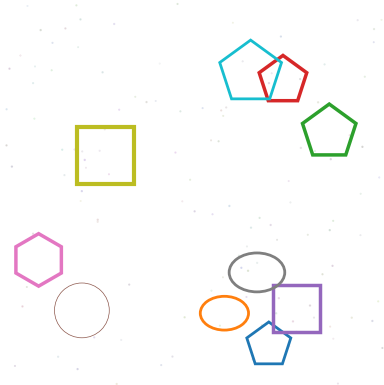[{"shape": "pentagon", "thickness": 2, "radius": 0.3, "center": [0.698, 0.104]}, {"shape": "oval", "thickness": 2, "radius": 0.31, "center": [0.583, 0.186]}, {"shape": "pentagon", "thickness": 2.5, "radius": 0.37, "center": [0.855, 0.657]}, {"shape": "pentagon", "thickness": 2.5, "radius": 0.32, "center": [0.735, 0.791]}, {"shape": "square", "thickness": 2.5, "radius": 0.3, "center": [0.77, 0.2]}, {"shape": "circle", "thickness": 0.5, "radius": 0.36, "center": [0.213, 0.194]}, {"shape": "hexagon", "thickness": 2.5, "radius": 0.34, "center": [0.1, 0.325]}, {"shape": "oval", "thickness": 2, "radius": 0.36, "center": [0.667, 0.292]}, {"shape": "square", "thickness": 3, "radius": 0.37, "center": [0.273, 0.596]}, {"shape": "pentagon", "thickness": 2, "radius": 0.42, "center": [0.651, 0.811]}]